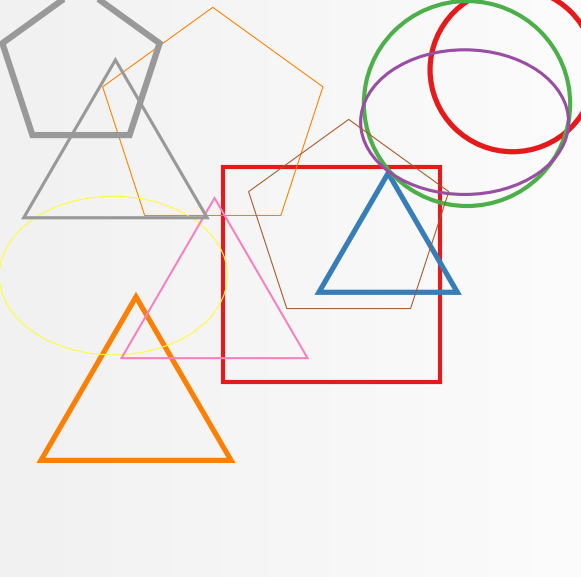[{"shape": "square", "thickness": 2, "radius": 0.93, "center": [0.57, 0.524]}, {"shape": "circle", "thickness": 2.5, "radius": 0.71, "center": [0.882, 0.878]}, {"shape": "triangle", "thickness": 2.5, "radius": 0.69, "center": [0.668, 0.562]}, {"shape": "circle", "thickness": 2, "radius": 0.89, "center": [0.803, 0.82]}, {"shape": "oval", "thickness": 1.5, "radius": 0.89, "center": [0.799, 0.788]}, {"shape": "triangle", "thickness": 2.5, "radius": 0.94, "center": [0.234, 0.296]}, {"shape": "pentagon", "thickness": 0.5, "radius": 1.0, "center": [0.366, 0.787]}, {"shape": "oval", "thickness": 0.5, "radius": 0.98, "center": [0.195, 0.522]}, {"shape": "pentagon", "thickness": 0.5, "radius": 0.91, "center": [0.6, 0.611]}, {"shape": "triangle", "thickness": 1, "radius": 0.92, "center": [0.369, 0.471]}, {"shape": "pentagon", "thickness": 3, "radius": 0.71, "center": [0.139, 0.88]}, {"shape": "triangle", "thickness": 1.5, "radius": 0.91, "center": [0.199, 0.713]}]